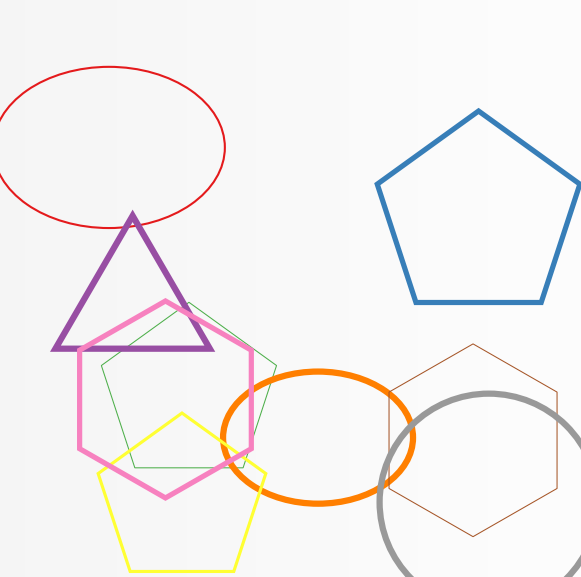[{"shape": "oval", "thickness": 1, "radius": 1.0, "center": [0.187, 0.744]}, {"shape": "pentagon", "thickness": 2.5, "radius": 0.92, "center": [0.823, 0.624]}, {"shape": "pentagon", "thickness": 0.5, "radius": 0.79, "center": [0.325, 0.317]}, {"shape": "triangle", "thickness": 3, "radius": 0.77, "center": [0.228, 0.472]}, {"shape": "oval", "thickness": 3, "radius": 0.82, "center": [0.547, 0.241]}, {"shape": "pentagon", "thickness": 1.5, "radius": 0.76, "center": [0.313, 0.132]}, {"shape": "hexagon", "thickness": 0.5, "radius": 0.83, "center": [0.814, 0.237]}, {"shape": "hexagon", "thickness": 2.5, "radius": 0.85, "center": [0.285, 0.307]}, {"shape": "circle", "thickness": 3, "radius": 0.94, "center": [0.841, 0.13]}]